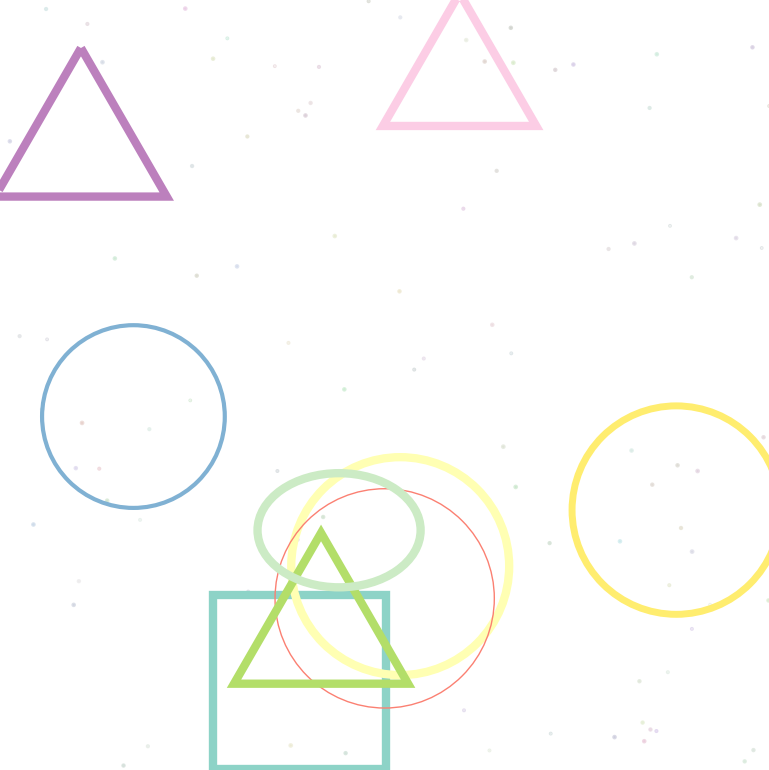[{"shape": "square", "thickness": 3, "radius": 0.56, "center": [0.389, 0.114]}, {"shape": "circle", "thickness": 3, "radius": 0.71, "center": [0.52, 0.265]}, {"shape": "circle", "thickness": 0.5, "radius": 0.71, "center": [0.5, 0.223]}, {"shape": "circle", "thickness": 1.5, "radius": 0.59, "center": [0.173, 0.459]}, {"shape": "triangle", "thickness": 3, "radius": 0.65, "center": [0.417, 0.177]}, {"shape": "triangle", "thickness": 3, "radius": 0.57, "center": [0.597, 0.894]}, {"shape": "triangle", "thickness": 3, "radius": 0.64, "center": [0.105, 0.809]}, {"shape": "oval", "thickness": 3, "radius": 0.53, "center": [0.44, 0.311]}, {"shape": "circle", "thickness": 2.5, "radius": 0.68, "center": [0.878, 0.338]}]